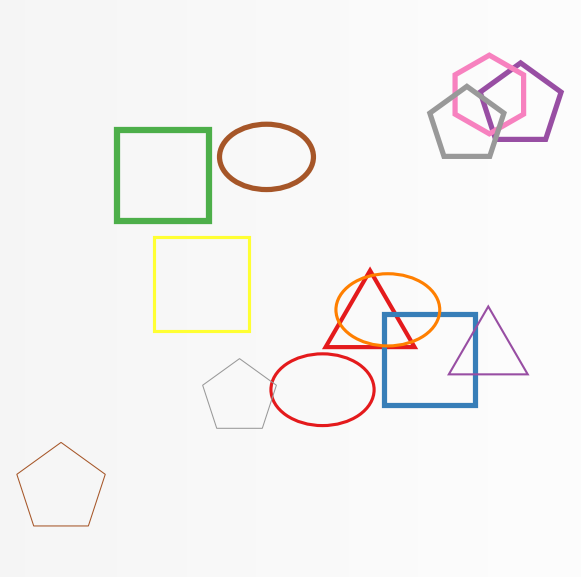[{"shape": "triangle", "thickness": 2, "radius": 0.44, "center": [0.637, 0.442]}, {"shape": "oval", "thickness": 1.5, "radius": 0.44, "center": [0.555, 0.324]}, {"shape": "square", "thickness": 2.5, "radius": 0.39, "center": [0.739, 0.377]}, {"shape": "square", "thickness": 3, "radius": 0.4, "center": [0.281, 0.695]}, {"shape": "triangle", "thickness": 1, "radius": 0.39, "center": [0.84, 0.39]}, {"shape": "pentagon", "thickness": 2.5, "radius": 0.37, "center": [0.896, 0.817]}, {"shape": "oval", "thickness": 1.5, "radius": 0.45, "center": [0.667, 0.463]}, {"shape": "square", "thickness": 1.5, "radius": 0.41, "center": [0.346, 0.507]}, {"shape": "oval", "thickness": 2.5, "radius": 0.4, "center": [0.458, 0.727]}, {"shape": "pentagon", "thickness": 0.5, "radius": 0.4, "center": [0.105, 0.153]}, {"shape": "hexagon", "thickness": 2.5, "radius": 0.34, "center": [0.842, 0.836]}, {"shape": "pentagon", "thickness": 2.5, "radius": 0.33, "center": [0.803, 0.783]}, {"shape": "pentagon", "thickness": 0.5, "radius": 0.33, "center": [0.412, 0.311]}]